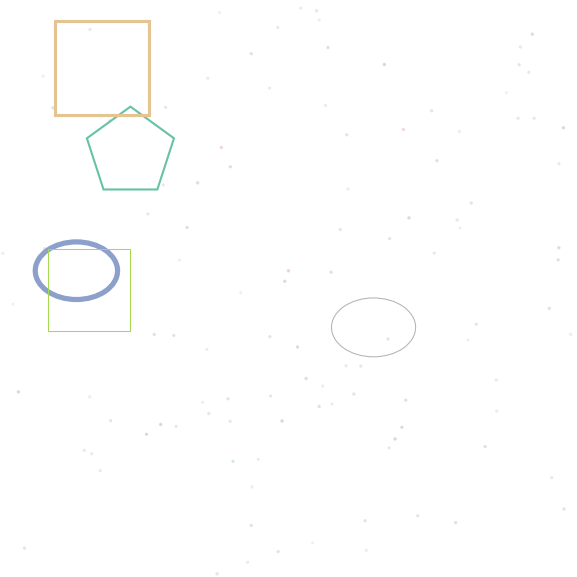[{"shape": "pentagon", "thickness": 1, "radius": 0.4, "center": [0.226, 0.735]}, {"shape": "oval", "thickness": 2.5, "radius": 0.36, "center": [0.132, 0.53]}, {"shape": "square", "thickness": 0.5, "radius": 0.36, "center": [0.154, 0.497]}, {"shape": "square", "thickness": 1.5, "radius": 0.41, "center": [0.176, 0.882]}, {"shape": "oval", "thickness": 0.5, "radius": 0.36, "center": [0.647, 0.432]}]